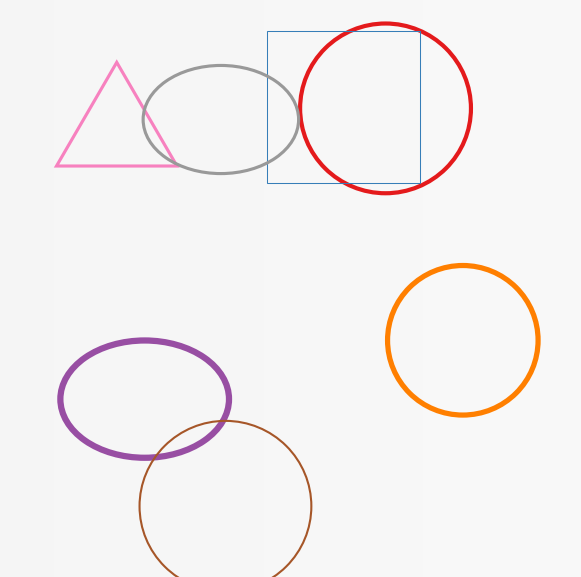[{"shape": "circle", "thickness": 2, "radius": 0.73, "center": [0.663, 0.811]}, {"shape": "square", "thickness": 0.5, "radius": 0.66, "center": [0.59, 0.815]}, {"shape": "oval", "thickness": 3, "radius": 0.73, "center": [0.249, 0.308]}, {"shape": "circle", "thickness": 2.5, "radius": 0.65, "center": [0.796, 0.41]}, {"shape": "circle", "thickness": 1, "radius": 0.74, "center": [0.388, 0.123]}, {"shape": "triangle", "thickness": 1.5, "radius": 0.6, "center": [0.201, 0.772]}, {"shape": "oval", "thickness": 1.5, "radius": 0.67, "center": [0.38, 0.792]}]